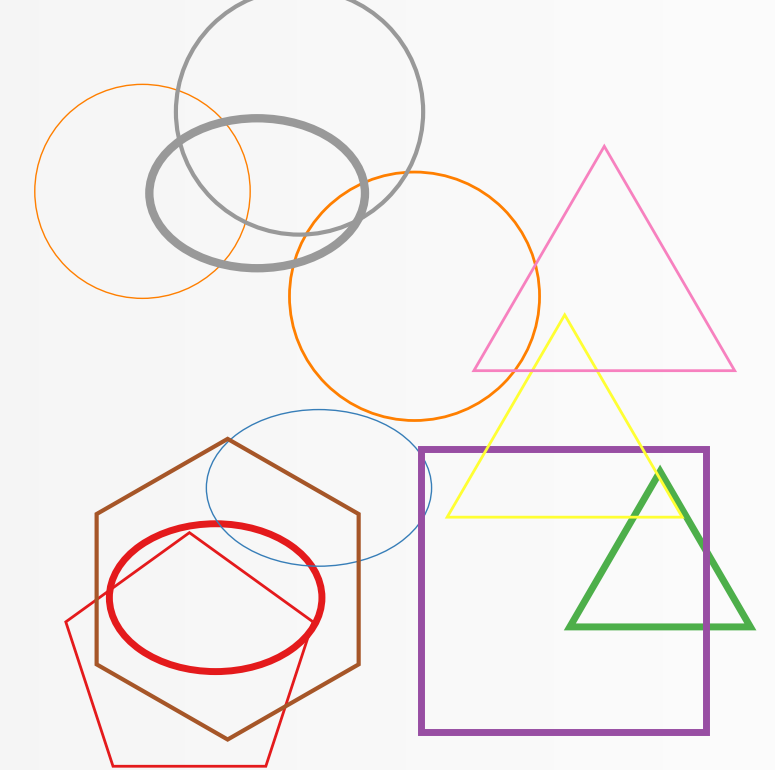[{"shape": "oval", "thickness": 2.5, "radius": 0.69, "center": [0.278, 0.224]}, {"shape": "pentagon", "thickness": 1, "radius": 0.84, "center": [0.244, 0.141]}, {"shape": "oval", "thickness": 0.5, "radius": 0.73, "center": [0.412, 0.366]}, {"shape": "triangle", "thickness": 2.5, "radius": 0.67, "center": [0.852, 0.253]}, {"shape": "square", "thickness": 2.5, "radius": 0.92, "center": [0.727, 0.233]}, {"shape": "circle", "thickness": 1, "radius": 0.81, "center": [0.535, 0.615]}, {"shape": "circle", "thickness": 0.5, "radius": 0.69, "center": [0.184, 0.751]}, {"shape": "triangle", "thickness": 1, "radius": 0.88, "center": [0.729, 0.416]}, {"shape": "hexagon", "thickness": 1.5, "radius": 0.98, "center": [0.294, 0.235]}, {"shape": "triangle", "thickness": 1, "radius": 0.97, "center": [0.78, 0.616]}, {"shape": "circle", "thickness": 1.5, "radius": 0.8, "center": [0.386, 0.855]}, {"shape": "oval", "thickness": 3, "radius": 0.7, "center": [0.332, 0.749]}]